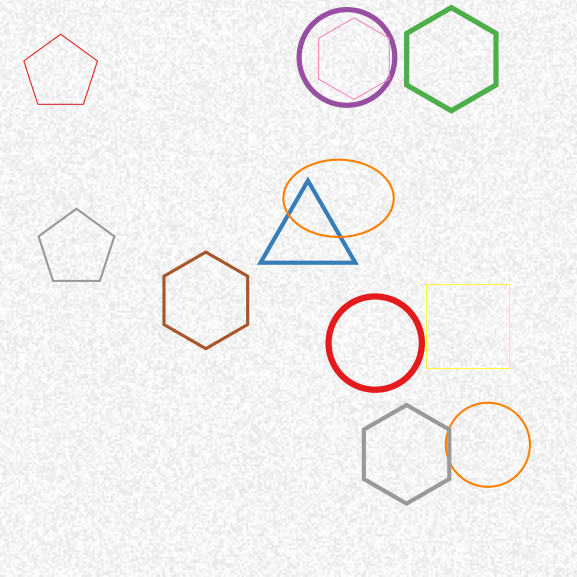[{"shape": "pentagon", "thickness": 0.5, "radius": 0.34, "center": [0.105, 0.873]}, {"shape": "circle", "thickness": 3, "radius": 0.4, "center": [0.65, 0.405]}, {"shape": "triangle", "thickness": 2, "radius": 0.47, "center": [0.533, 0.592]}, {"shape": "hexagon", "thickness": 2.5, "radius": 0.45, "center": [0.782, 0.897]}, {"shape": "circle", "thickness": 2.5, "radius": 0.41, "center": [0.601, 0.9]}, {"shape": "circle", "thickness": 1, "radius": 0.36, "center": [0.845, 0.229]}, {"shape": "oval", "thickness": 1, "radius": 0.48, "center": [0.586, 0.656]}, {"shape": "square", "thickness": 0.5, "radius": 0.36, "center": [0.81, 0.434]}, {"shape": "hexagon", "thickness": 1.5, "radius": 0.42, "center": [0.356, 0.479]}, {"shape": "hexagon", "thickness": 0.5, "radius": 0.35, "center": [0.613, 0.898]}, {"shape": "pentagon", "thickness": 1, "radius": 0.35, "center": [0.132, 0.569]}, {"shape": "hexagon", "thickness": 2, "radius": 0.43, "center": [0.704, 0.212]}]